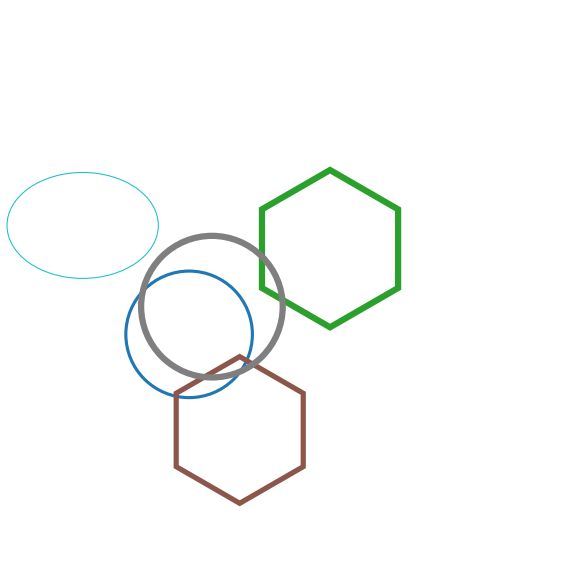[{"shape": "circle", "thickness": 1.5, "radius": 0.55, "center": [0.327, 0.42]}, {"shape": "hexagon", "thickness": 3, "radius": 0.68, "center": [0.572, 0.569]}, {"shape": "hexagon", "thickness": 2.5, "radius": 0.64, "center": [0.415, 0.255]}, {"shape": "circle", "thickness": 3, "radius": 0.61, "center": [0.367, 0.468]}, {"shape": "oval", "thickness": 0.5, "radius": 0.66, "center": [0.143, 0.609]}]